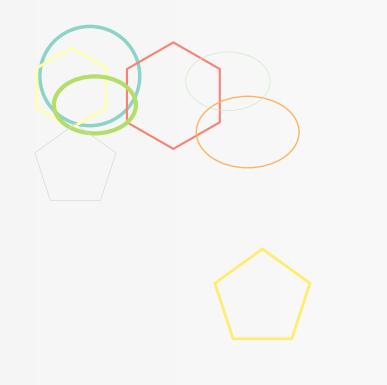[{"shape": "circle", "thickness": 2.5, "radius": 0.64, "center": [0.232, 0.802]}, {"shape": "hexagon", "thickness": 2, "radius": 0.52, "center": [0.185, 0.772]}, {"shape": "hexagon", "thickness": 1.5, "radius": 0.69, "center": [0.447, 0.752]}, {"shape": "oval", "thickness": 1, "radius": 0.66, "center": [0.639, 0.657]}, {"shape": "oval", "thickness": 3, "radius": 0.53, "center": [0.245, 0.728]}, {"shape": "pentagon", "thickness": 0.5, "radius": 0.55, "center": [0.195, 0.569]}, {"shape": "oval", "thickness": 0.5, "radius": 0.54, "center": [0.588, 0.789]}, {"shape": "pentagon", "thickness": 2, "radius": 0.64, "center": [0.677, 0.224]}]